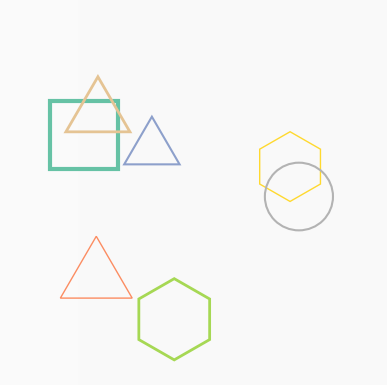[{"shape": "square", "thickness": 3, "radius": 0.44, "center": [0.217, 0.649]}, {"shape": "triangle", "thickness": 1, "radius": 0.54, "center": [0.248, 0.279]}, {"shape": "triangle", "thickness": 1.5, "radius": 0.41, "center": [0.392, 0.614]}, {"shape": "hexagon", "thickness": 2, "radius": 0.53, "center": [0.45, 0.171]}, {"shape": "hexagon", "thickness": 1, "radius": 0.45, "center": [0.749, 0.567]}, {"shape": "triangle", "thickness": 2, "radius": 0.48, "center": [0.253, 0.705]}, {"shape": "circle", "thickness": 1.5, "radius": 0.44, "center": [0.771, 0.49]}]